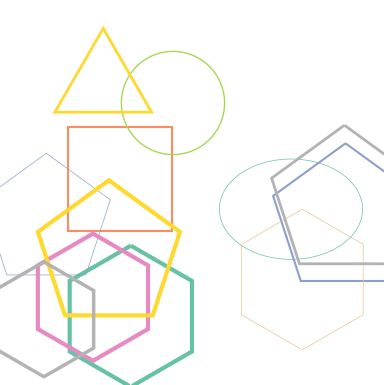[{"shape": "oval", "thickness": 0.5, "radius": 0.93, "center": [0.756, 0.457]}, {"shape": "hexagon", "thickness": 3, "radius": 0.92, "center": [0.34, 0.179]}, {"shape": "square", "thickness": 1.5, "radius": 0.68, "center": [0.312, 0.536]}, {"shape": "pentagon", "thickness": 0.5, "radius": 0.87, "center": [0.12, 0.427]}, {"shape": "pentagon", "thickness": 1.5, "radius": 0.99, "center": [0.897, 0.43]}, {"shape": "hexagon", "thickness": 3, "radius": 0.83, "center": [0.241, 0.228]}, {"shape": "circle", "thickness": 1, "radius": 0.67, "center": [0.449, 0.732]}, {"shape": "triangle", "thickness": 2, "radius": 0.73, "center": [0.268, 0.781]}, {"shape": "pentagon", "thickness": 3, "radius": 0.97, "center": [0.283, 0.338]}, {"shape": "hexagon", "thickness": 0.5, "radius": 0.91, "center": [0.785, 0.274]}, {"shape": "pentagon", "thickness": 2, "radius": 0.99, "center": [0.895, 0.476]}, {"shape": "hexagon", "thickness": 2.5, "radius": 0.75, "center": [0.114, 0.171]}]